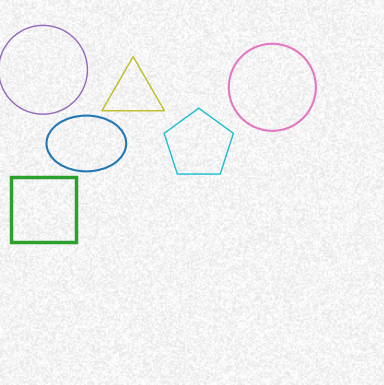[{"shape": "oval", "thickness": 1.5, "radius": 0.52, "center": [0.224, 0.627]}, {"shape": "square", "thickness": 2.5, "radius": 0.42, "center": [0.114, 0.456]}, {"shape": "circle", "thickness": 1, "radius": 0.58, "center": [0.112, 0.819]}, {"shape": "circle", "thickness": 1.5, "radius": 0.57, "center": [0.707, 0.773]}, {"shape": "triangle", "thickness": 1, "radius": 0.47, "center": [0.346, 0.759]}, {"shape": "pentagon", "thickness": 1, "radius": 0.47, "center": [0.516, 0.624]}]